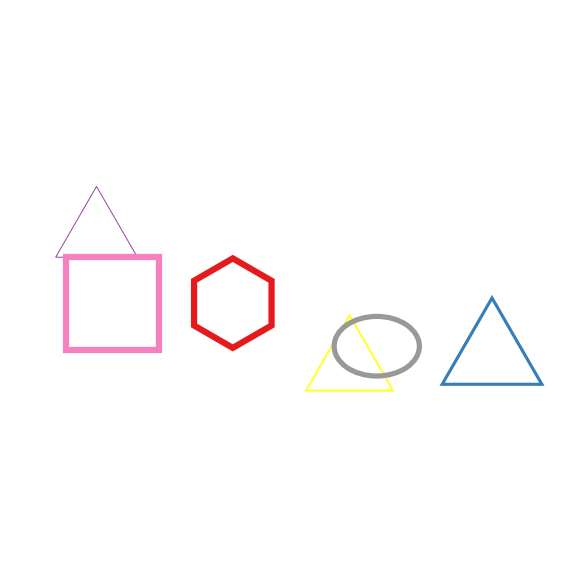[{"shape": "hexagon", "thickness": 3, "radius": 0.39, "center": [0.403, 0.474]}, {"shape": "triangle", "thickness": 1.5, "radius": 0.5, "center": [0.852, 0.384]}, {"shape": "triangle", "thickness": 0.5, "radius": 0.41, "center": [0.167, 0.595]}, {"shape": "triangle", "thickness": 1, "radius": 0.43, "center": [0.605, 0.366]}, {"shape": "square", "thickness": 3, "radius": 0.4, "center": [0.195, 0.474]}, {"shape": "oval", "thickness": 2.5, "radius": 0.37, "center": [0.652, 0.4]}]